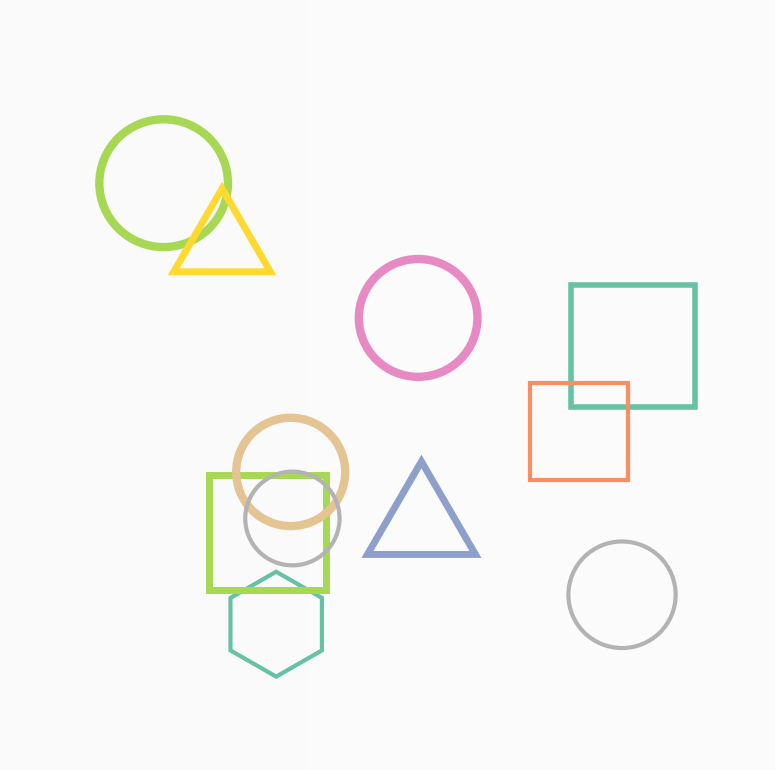[{"shape": "hexagon", "thickness": 1.5, "radius": 0.34, "center": [0.356, 0.189]}, {"shape": "square", "thickness": 2, "radius": 0.4, "center": [0.817, 0.551]}, {"shape": "square", "thickness": 1.5, "radius": 0.32, "center": [0.747, 0.439]}, {"shape": "triangle", "thickness": 2.5, "radius": 0.4, "center": [0.544, 0.32]}, {"shape": "circle", "thickness": 3, "radius": 0.38, "center": [0.54, 0.587]}, {"shape": "square", "thickness": 2.5, "radius": 0.37, "center": [0.345, 0.309]}, {"shape": "circle", "thickness": 3, "radius": 0.41, "center": [0.211, 0.762]}, {"shape": "triangle", "thickness": 2.5, "radius": 0.36, "center": [0.287, 0.683]}, {"shape": "circle", "thickness": 3, "radius": 0.35, "center": [0.375, 0.387]}, {"shape": "circle", "thickness": 1.5, "radius": 0.3, "center": [0.377, 0.327]}, {"shape": "circle", "thickness": 1.5, "radius": 0.35, "center": [0.803, 0.228]}]